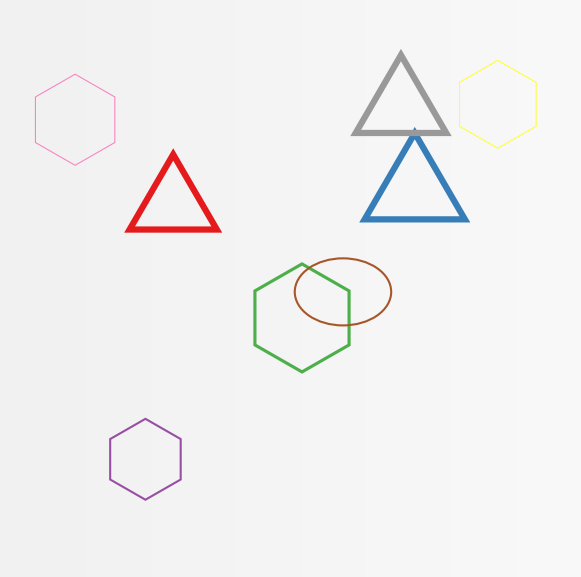[{"shape": "triangle", "thickness": 3, "radius": 0.43, "center": [0.298, 0.645]}, {"shape": "triangle", "thickness": 3, "radius": 0.5, "center": [0.714, 0.669]}, {"shape": "hexagon", "thickness": 1.5, "radius": 0.47, "center": [0.52, 0.449]}, {"shape": "hexagon", "thickness": 1, "radius": 0.35, "center": [0.25, 0.204]}, {"shape": "hexagon", "thickness": 0.5, "radius": 0.38, "center": [0.856, 0.819]}, {"shape": "oval", "thickness": 1, "radius": 0.41, "center": [0.59, 0.494]}, {"shape": "hexagon", "thickness": 0.5, "radius": 0.39, "center": [0.129, 0.792]}, {"shape": "triangle", "thickness": 3, "radius": 0.45, "center": [0.69, 0.814]}]